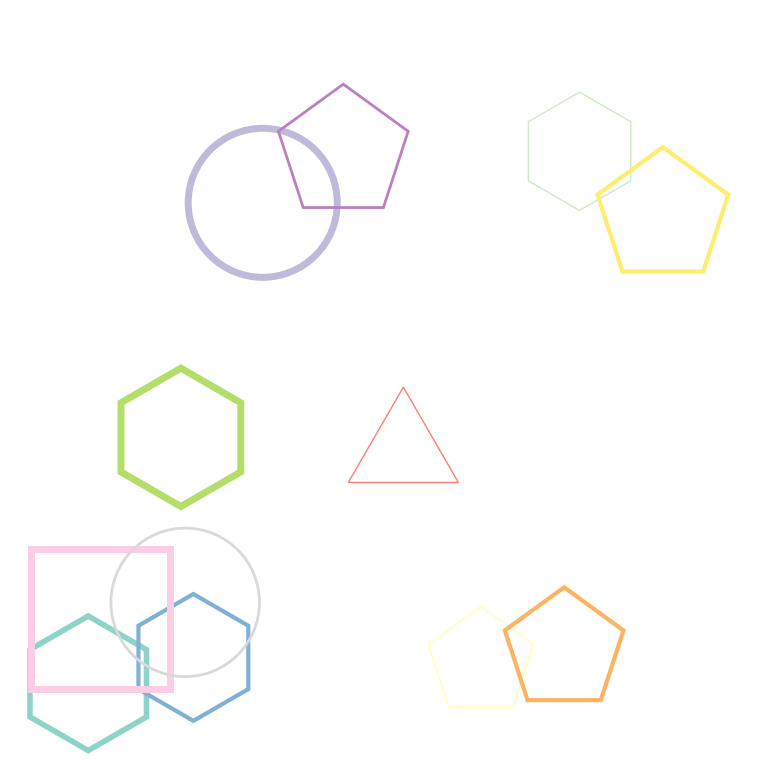[{"shape": "hexagon", "thickness": 2, "radius": 0.44, "center": [0.115, 0.113]}, {"shape": "pentagon", "thickness": 0.5, "radius": 0.36, "center": [0.624, 0.141]}, {"shape": "circle", "thickness": 2.5, "radius": 0.48, "center": [0.341, 0.737]}, {"shape": "triangle", "thickness": 0.5, "radius": 0.41, "center": [0.524, 0.415]}, {"shape": "hexagon", "thickness": 1.5, "radius": 0.41, "center": [0.251, 0.146]}, {"shape": "pentagon", "thickness": 1.5, "radius": 0.4, "center": [0.733, 0.156]}, {"shape": "hexagon", "thickness": 2.5, "radius": 0.45, "center": [0.235, 0.432]}, {"shape": "square", "thickness": 2.5, "radius": 0.45, "center": [0.131, 0.196]}, {"shape": "circle", "thickness": 1, "radius": 0.48, "center": [0.24, 0.218]}, {"shape": "pentagon", "thickness": 1, "radius": 0.44, "center": [0.446, 0.802]}, {"shape": "hexagon", "thickness": 0.5, "radius": 0.38, "center": [0.753, 0.804]}, {"shape": "pentagon", "thickness": 1.5, "radius": 0.45, "center": [0.861, 0.72]}]